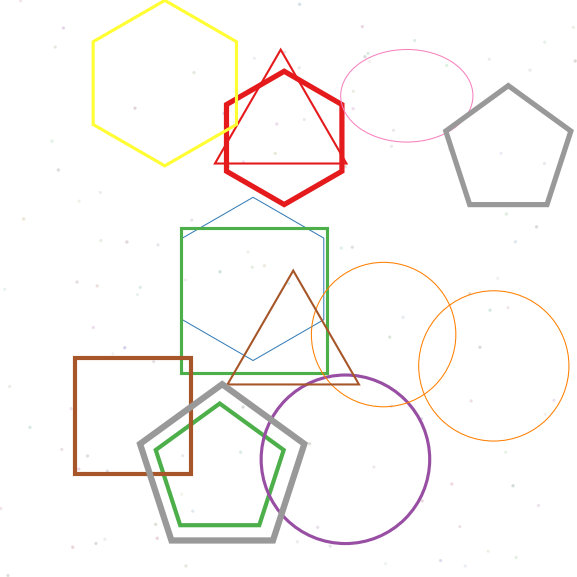[{"shape": "triangle", "thickness": 1, "radius": 0.66, "center": [0.486, 0.782]}, {"shape": "hexagon", "thickness": 2.5, "radius": 0.58, "center": [0.492, 0.76]}, {"shape": "hexagon", "thickness": 0.5, "radius": 0.71, "center": [0.438, 0.516]}, {"shape": "square", "thickness": 1.5, "radius": 0.63, "center": [0.44, 0.479]}, {"shape": "pentagon", "thickness": 2, "radius": 0.58, "center": [0.38, 0.184]}, {"shape": "circle", "thickness": 1.5, "radius": 0.73, "center": [0.598, 0.204]}, {"shape": "circle", "thickness": 0.5, "radius": 0.63, "center": [0.664, 0.42]}, {"shape": "circle", "thickness": 0.5, "radius": 0.65, "center": [0.855, 0.366]}, {"shape": "hexagon", "thickness": 1.5, "radius": 0.72, "center": [0.285, 0.855]}, {"shape": "square", "thickness": 2, "radius": 0.5, "center": [0.23, 0.279]}, {"shape": "triangle", "thickness": 1, "radius": 0.66, "center": [0.508, 0.399]}, {"shape": "oval", "thickness": 0.5, "radius": 0.57, "center": [0.704, 0.833]}, {"shape": "pentagon", "thickness": 3, "radius": 0.75, "center": [0.385, 0.184]}, {"shape": "pentagon", "thickness": 2.5, "radius": 0.57, "center": [0.88, 0.737]}]